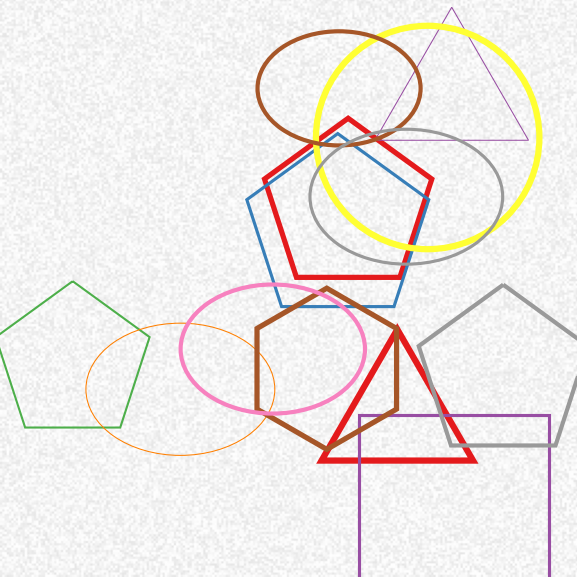[{"shape": "triangle", "thickness": 3, "radius": 0.76, "center": [0.688, 0.277]}, {"shape": "pentagon", "thickness": 2.5, "radius": 0.76, "center": [0.603, 0.642]}, {"shape": "pentagon", "thickness": 1.5, "radius": 0.83, "center": [0.585, 0.602]}, {"shape": "pentagon", "thickness": 1, "radius": 0.7, "center": [0.126, 0.372]}, {"shape": "square", "thickness": 1.5, "radius": 0.82, "center": [0.787, 0.116]}, {"shape": "triangle", "thickness": 0.5, "radius": 0.77, "center": [0.782, 0.833]}, {"shape": "oval", "thickness": 0.5, "radius": 0.82, "center": [0.312, 0.325]}, {"shape": "circle", "thickness": 3, "radius": 0.97, "center": [0.741, 0.761]}, {"shape": "oval", "thickness": 2, "radius": 0.71, "center": [0.587, 0.846]}, {"shape": "hexagon", "thickness": 2.5, "radius": 0.7, "center": [0.566, 0.361]}, {"shape": "oval", "thickness": 2, "radius": 0.8, "center": [0.472, 0.395]}, {"shape": "oval", "thickness": 1.5, "radius": 0.83, "center": [0.704, 0.659]}, {"shape": "pentagon", "thickness": 2, "radius": 0.77, "center": [0.871, 0.352]}]